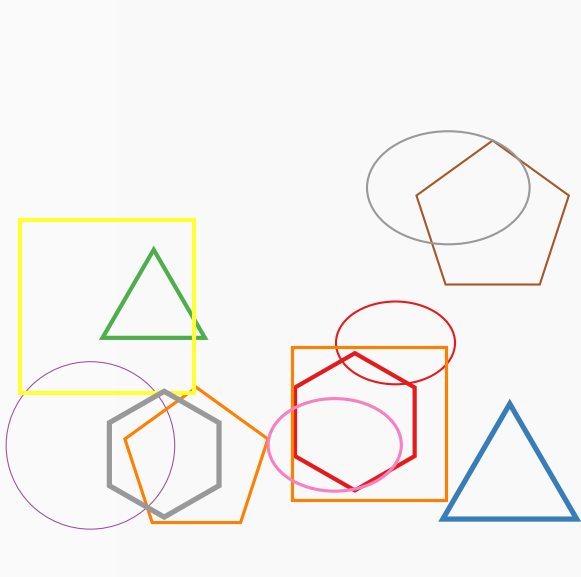[{"shape": "hexagon", "thickness": 2, "radius": 0.59, "center": [0.61, 0.269]}, {"shape": "oval", "thickness": 1, "radius": 0.51, "center": [0.68, 0.405]}, {"shape": "triangle", "thickness": 2.5, "radius": 0.67, "center": [0.877, 0.167]}, {"shape": "triangle", "thickness": 2, "radius": 0.51, "center": [0.264, 0.465]}, {"shape": "circle", "thickness": 0.5, "radius": 0.72, "center": [0.156, 0.228]}, {"shape": "pentagon", "thickness": 1.5, "radius": 0.65, "center": [0.338, 0.199]}, {"shape": "square", "thickness": 1.5, "radius": 0.66, "center": [0.635, 0.266]}, {"shape": "square", "thickness": 2, "radius": 0.75, "center": [0.184, 0.469]}, {"shape": "pentagon", "thickness": 1, "radius": 0.69, "center": [0.848, 0.618]}, {"shape": "oval", "thickness": 1.5, "radius": 0.57, "center": [0.576, 0.229]}, {"shape": "oval", "thickness": 1, "radius": 0.7, "center": [0.771, 0.674]}, {"shape": "hexagon", "thickness": 2.5, "radius": 0.54, "center": [0.282, 0.213]}]